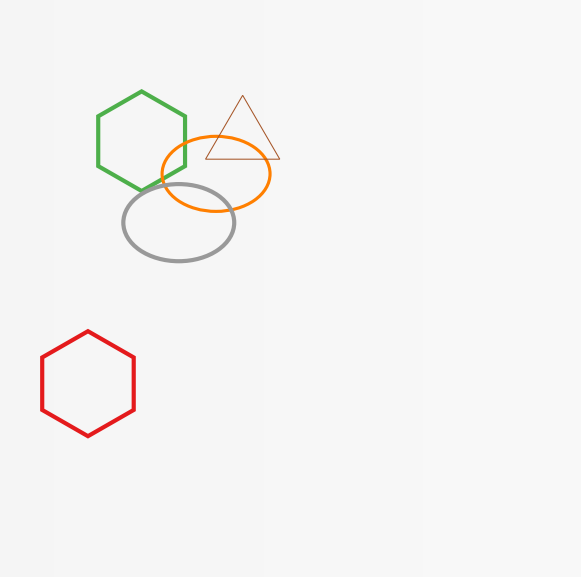[{"shape": "hexagon", "thickness": 2, "radius": 0.45, "center": [0.151, 0.335]}, {"shape": "hexagon", "thickness": 2, "radius": 0.43, "center": [0.244, 0.755]}, {"shape": "oval", "thickness": 1.5, "radius": 0.46, "center": [0.372, 0.698]}, {"shape": "triangle", "thickness": 0.5, "radius": 0.37, "center": [0.417, 0.76]}, {"shape": "oval", "thickness": 2, "radius": 0.48, "center": [0.308, 0.614]}]